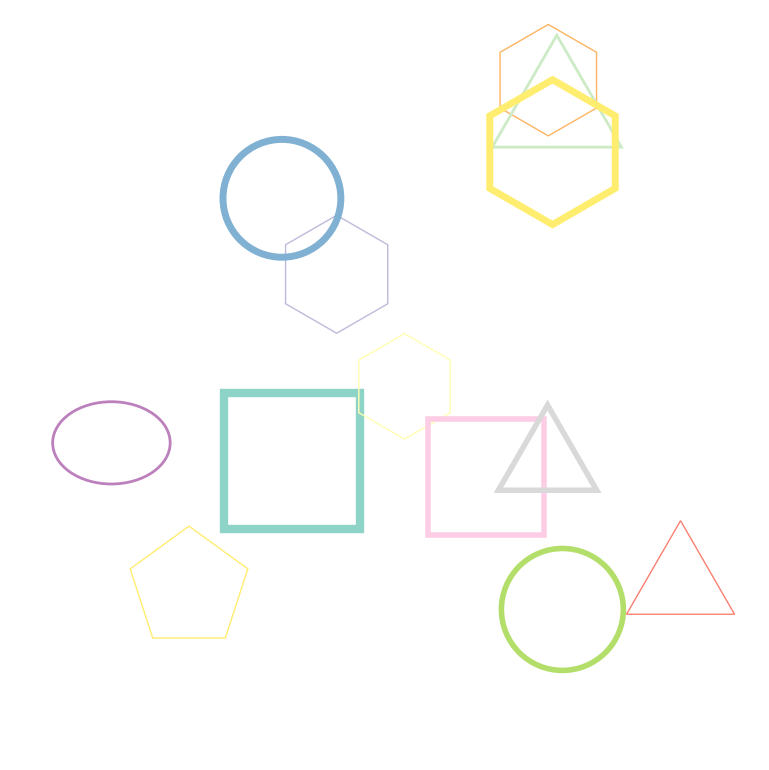[{"shape": "square", "thickness": 3, "radius": 0.44, "center": [0.38, 0.402]}, {"shape": "hexagon", "thickness": 0.5, "radius": 0.34, "center": [0.525, 0.498]}, {"shape": "hexagon", "thickness": 0.5, "radius": 0.38, "center": [0.437, 0.644]}, {"shape": "triangle", "thickness": 0.5, "radius": 0.41, "center": [0.884, 0.243]}, {"shape": "circle", "thickness": 2.5, "radius": 0.38, "center": [0.366, 0.742]}, {"shape": "hexagon", "thickness": 0.5, "radius": 0.36, "center": [0.712, 0.896]}, {"shape": "circle", "thickness": 2, "radius": 0.4, "center": [0.73, 0.209]}, {"shape": "square", "thickness": 2, "radius": 0.38, "center": [0.631, 0.38]}, {"shape": "triangle", "thickness": 2, "radius": 0.37, "center": [0.711, 0.4]}, {"shape": "oval", "thickness": 1, "radius": 0.38, "center": [0.145, 0.425]}, {"shape": "triangle", "thickness": 1, "radius": 0.48, "center": [0.723, 0.857]}, {"shape": "hexagon", "thickness": 2.5, "radius": 0.47, "center": [0.718, 0.802]}, {"shape": "pentagon", "thickness": 0.5, "radius": 0.4, "center": [0.245, 0.236]}]